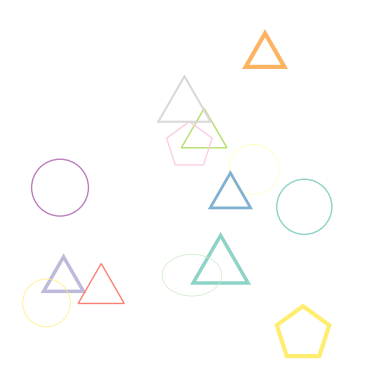[{"shape": "triangle", "thickness": 2.5, "radius": 0.41, "center": [0.573, 0.306]}, {"shape": "circle", "thickness": 1, "radius": 0.36, "center": [0.79, 0.463]}, {"shape": "circle", "thickness": 0.5, "radius": 0.33, "center": [0.66, 0.56]}, {"shape": "triangle", "thickness": 2.5, "radius": 0.3, "center": [0.165, 0.273]}, {"shape": "triangle", "thickness": 1, "radius": 0.35, "center": [0.263, 0.246]}, {"shape": "triangle", "thickness": 2, "radius": 0.3, "center": [0.598, 0.49]}, {"shape": "triangle", "thickness": 3, "radius": 0.29, "center": [0.688, 0.855]}, {"shape": "triangle", "thickness": 1, "radius": 0.34, "center": [0.53, 0.65]}, {"shape": "pentagon", "thickness": 1, "radius": 0.31, "center": [0.492, 0.622]}, {"shape": "triangle", "thickness": 1.5, "radius": 0.39, "center": [0.479, 0.723]}, {"shape": "circle", "thickness": 1, "radius": 0.37, "center": [0.156, 0.513]}, {"shape": "oval", "thickness": 0.5, "radius": 0.39, "center": [0.498, 0.285]}, {"shape": "pentagon", "thickness": 3, "radius": 0.36, "center": [0.787, 0.133]}, {"shape": "circle", "thickness": 0.5, "radius": 0.31, "center": [0.121, 0.213]}]